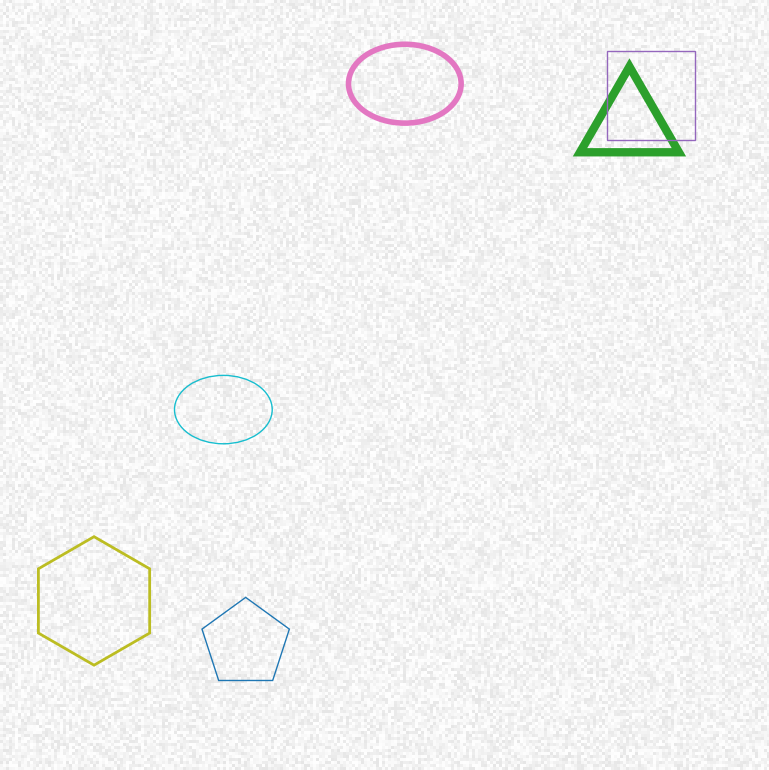[{"shape": "pentagon", "thickness": 0.5, "radius": 0.3, "center": [0.319, 0.165]}, {"shape": "triangle", "thickness": 3, "radius": 0.37, "center": [0.817, 0.839]}, {"shape": "square", "thickness": 0.5, "radius": 0.29, "center": [0.845, 0.875]}, {"shape": "oval", "thickness": 2, "radius": 0.37, "center": [0.526, 0.891]}, {"shape": "hexagon", "thickness": 1, "radius": 0.42, "center": [0.122, 0.22]}, {"shape": "oval", "thickness": 0.5, "radius": 0.32, "center": [0.29, 0.468]}]